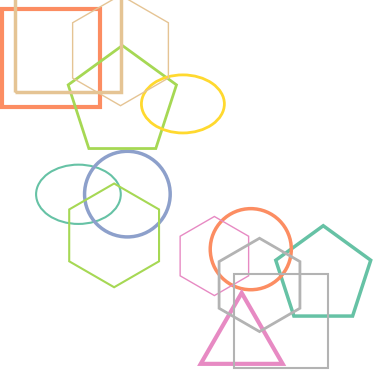[{"shape": "pentagon", "thickness": 2.5, "radius": 0.65, "center": [0.84, 0.284]}, {"shape": "oval", "thickness": 1.5, "radius": 0.55, "center": [0.204, 0.495]}, {"shape": "square", "thickness": 3, "radius": 0.64, "center": [0.132, 0.849]}, {"shape": "circle", "thickness": 2.5, "radius": 0.53, "center": [0.651, 0.353]}, {"shape": "circle", "thickness": 2.5, "radius": 0.56, "center": [0.331, 0.496]}, {"shape": "hexagon", "thickness": 1, "radius": 0.51, "center": [0.557, 0.335]}, {"shape": "triangle", "thickness": 3, "radius": 0.61, "center": [0.628, 0.116]}, {"shape": "hexagon", "thickness": 1.5, "radius": 0.67, "center": [0.296, 0.389]}, {"shape": "pentagon", "thickness": 2, "radius": 0.74, "center": [0.318, 0.734]}, {"shape": "oval", "thickness": 2, "radius": 0.54, "center": [0.475, 0.73]}, {"shape": "hexagon", "thickness": 1, "radius": 0.72, "center": [0.313, 0.869]}, {"shape": "square", "thickness": 2.5, "radius": 0.69, "center": [0.177, 0.899]}, {"shape": "square", "thickness": 1.5, "radius": 0.61, "center": [0.729, 0.166]}, {"shape": "hexagon", "thickness": 2, "radius": 0.61, "center": [0.674, 0.26]}]